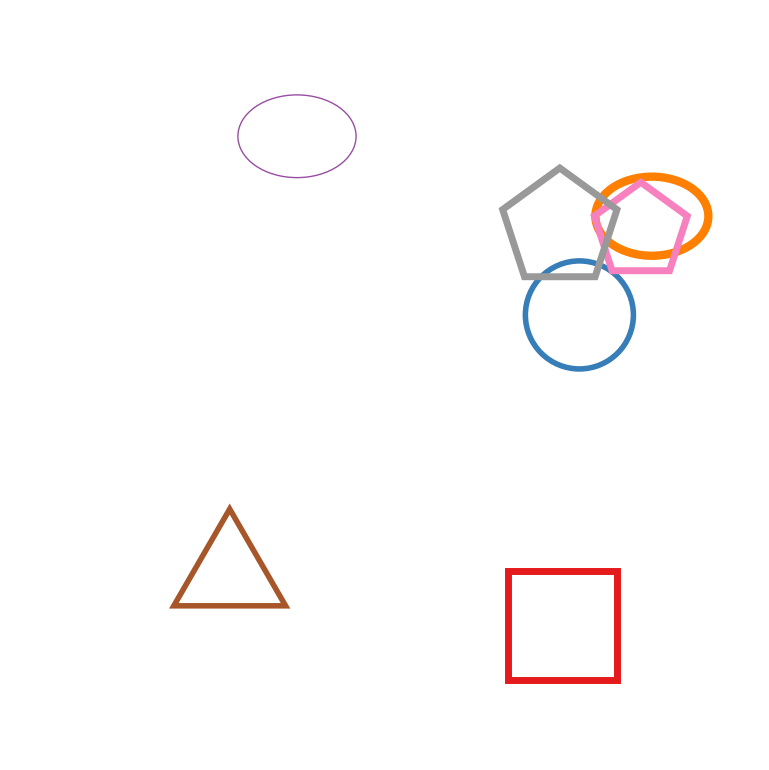[{"shape": "square", "thickness": 2.5, "radius": 0.35, "center": [0.731, 0.187]}, {"shape": "circle", "thickness": 2, "radius": 0.35, "center": [0.752, 0.591]}, {"shape": "oval", "thickness": 0.5, "radius": 0.38, "center": [0.386, 0.823]}, {"shape": "oval", "thickness": 3, "radius": 0.37, "center": [0.847, 0.719]}, {"shape": "triangle", "thickness": 2, "radius": 0.42, "center": [0.298, 0.255]}, {"shape": "pentagon", "thickness": 2.5, "radius": 0.32, "center": [0.832, 0.7]}, {"shape": "pentagon", "thickness": 2.5, "radius": 0.39, "center": [0.727, 0.704]}]